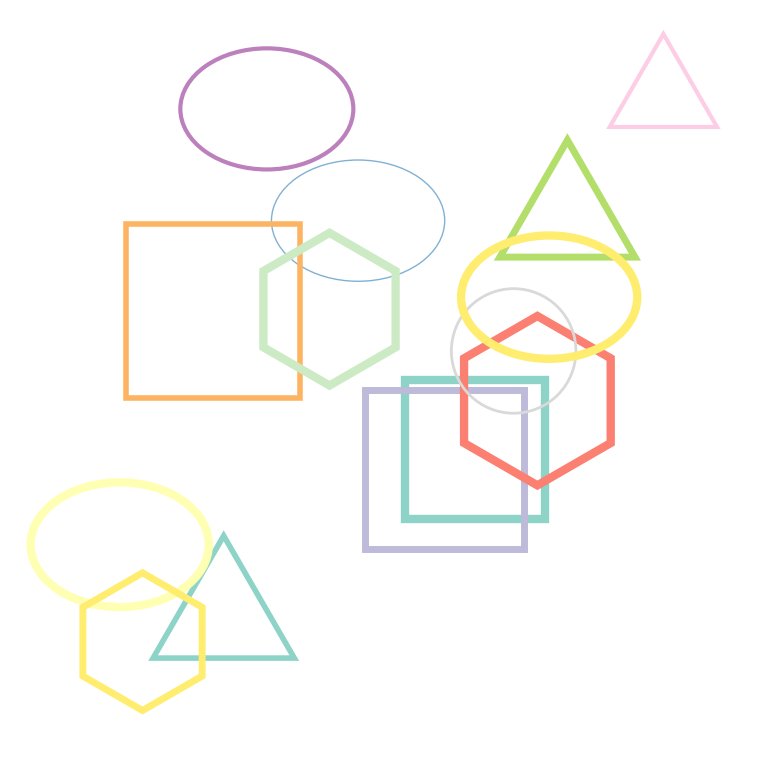[{"shape": "triangle", "thickness": 2, "radius": 0.53, "center": [0.291, 0.198]}, {"shape": "square", "thickness": 3, "radius": 0.45, "center": [0.617, 0.416]}, {"shape": "oval", "thickness": 3, "radius": 0.58, "center": [0.155, 0.293]}, {"shape": "square", "thickness": 2.5, "radius": 0.52, "center": [0.577, 0.391]}, {"shape": "hexagon", "thickness": 3, "radius": 0.55, "center": [0.698, 0.48]}, {"shape": "oval", "thickness": 0.5, "radius": 0.56, "center": [0.465, 0.713]}, {"shape": "square", "thickness": 2, "radius": 0.57, "center": [0.276, 0.596]}, {"shape": "triangle", "thickness": 2.5, "radius": 0.51, "center": [0.737, 0.717]}, {"shape": "triangle", "thickness": 1.5, "radius": 0.4, "center": [0.862, 0.875]}, {"shape": "circle", "thickness": 1, "radius": 0.4, "center": [0.667, 0.544]}, {"shape": "oval", "thickness": 1.5, "radius": 0.56, "center": [0.347, 0.859]}, {"shape": "hexagon", "thickness": 3, "radius": 0.5, "center": [0.428, 0.598]}, {"shape": "oval", "thickness": 3, "radius": 0.57, "center": [0.713, 0.614]}, {"shape": "hexagon", "thickness": 2.5, "radius": 0.45, "center": [0.185, 0.167]}]